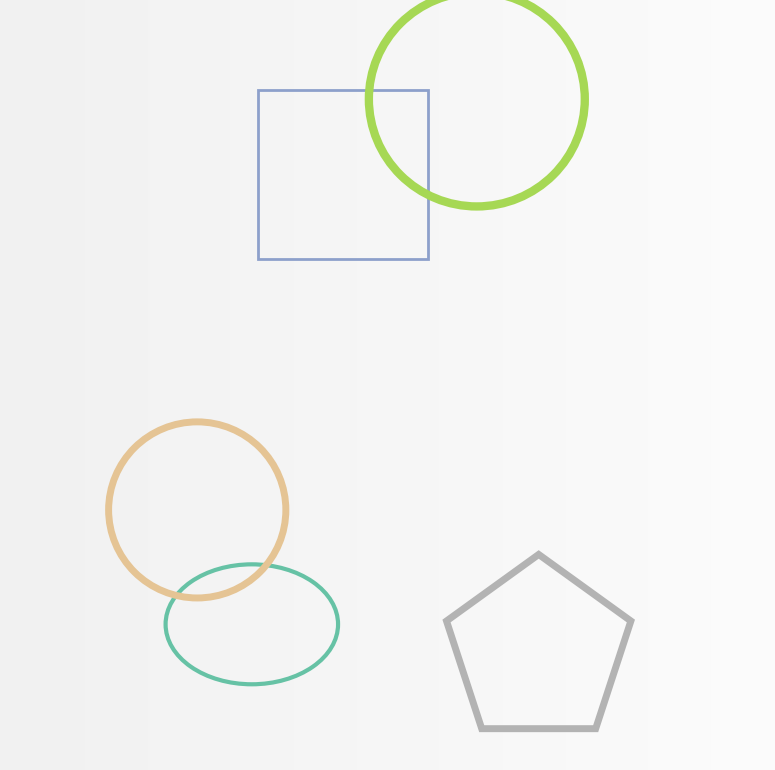[{"shape": "oval", "thickness": 1.5, "radius": 0.56, "center": [0.325, 0.189]}, {"shape": "square", "thickness": 1, "radius": 0.55, "center": [0.443, 0.774]}, {"shape": "circle", "thickness": 3, "radius": 0.7, "center": [0.615, 0.871]}, {"shape": "circle", "thickness": 2.5, "radius": 0.57, "center": [0.254, 0.338]}, {"shape": "pentagon", "thickness": 2.5, "radius": 0.63, "center": [0.695, 0.155]}]